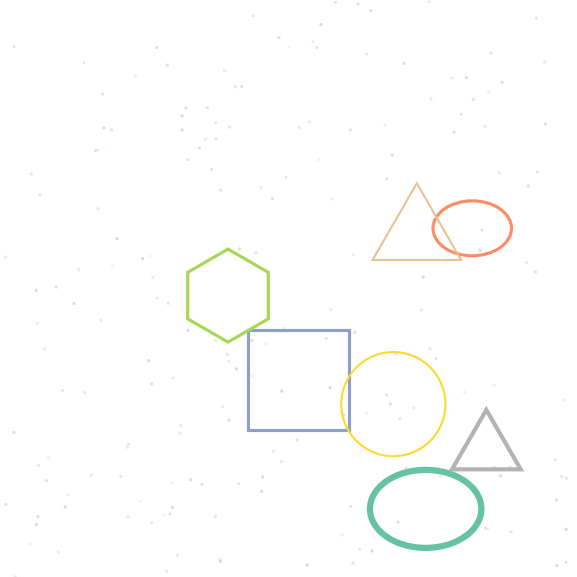[{"shape": "oval", "thickness": 3, "radius": 0.48, "center": [0.737, 0.118]}, {"shape": "oval", "thickness": 1.5, "radius": 0.34, "center": [0.818, 0.604]}, {"shape": "square", "thickness": 1.5, "radius": 0.44, "center": [0.517, 0.341]}, {"shape": "hexagon", "thickness": 1.5, "radius": 0.4, "center": [0.395, 0.487]}, {"shape": "circle", "thickness": 1, "radius": 0.45, "center": [0.681, 0.299]}, {"shape": "triangle", "thickness": 1, "radius": 0.44, "center": [0.722, 0.593]}, {"shape": "triangle", "thickness": 2, "radius": 0.34, "center": [0.842, 0.221]}]